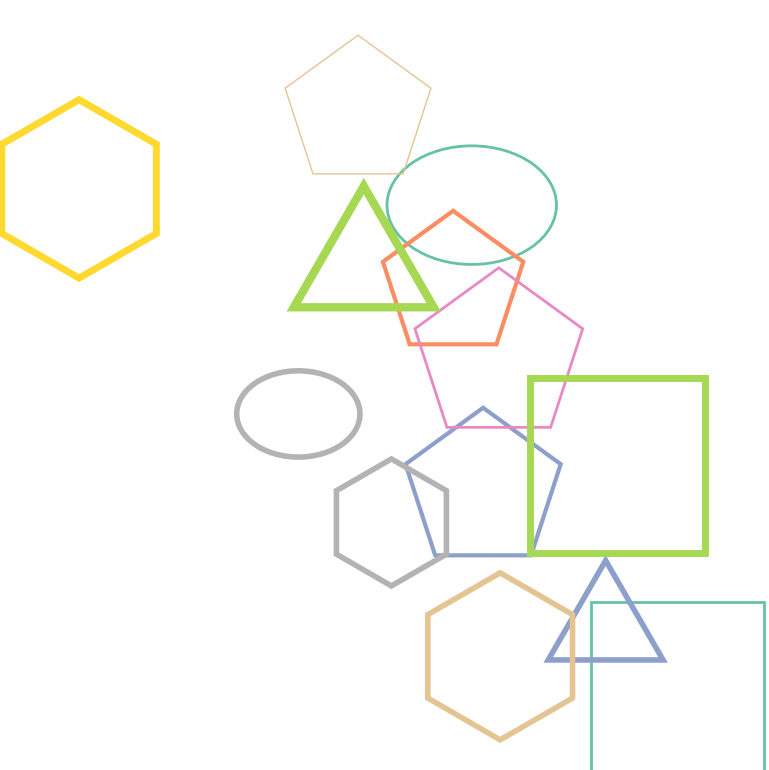[{"shape": "square", "thickness": 1, "radius": 0.56, "center": [0.88, 0.105]}, {"shape": "oval", "thickness": 1, "radius": 0.55, "center": [0.613, 0.734]}, {"shape": "pentagon", "thickness": 1.5, "radius": 0.48, "center": [0.588, 0.63]}, {"shape": "pentagon", "thickness": 1.5, "radius": 0.53, "center": [0.627, 0.364]}, {"shape": "triangle", "thickness": 2, "radius": 0.43, "center": [0.787, 0.186]}, {"shape": "pentagon", "thickness": 1, "radius": 0.57, "center": [0.648, 0.538]}, {"shape": "triangle", "thickness": 3, "radius": 0.52, "center": [0.472, 0.653]}, {"shape": "square", "thickness": 2.5, "radius": 0.57, "center": [0.802, 0.396]}, {"shape": "hexagon", "thickness": 2.5, "radius": 0.58, "center": [0.103, 0.755]}, {"shape": "pentagon", "thickness": 0.5, "radius": 0.5, "center": [0.465, 0.855]}, {"shape": "hexagon", "thickness": 2, "radius": 0.54, "center": [0.65, 0.148]}, {"shape": "hexagon", "thickness": 2, "radius": 0.41, "center": [0.508, 0.322]}, {"shape": "oval", "thickness": 2, "radius": 0.4, "center": [0.387, 0.462]}]